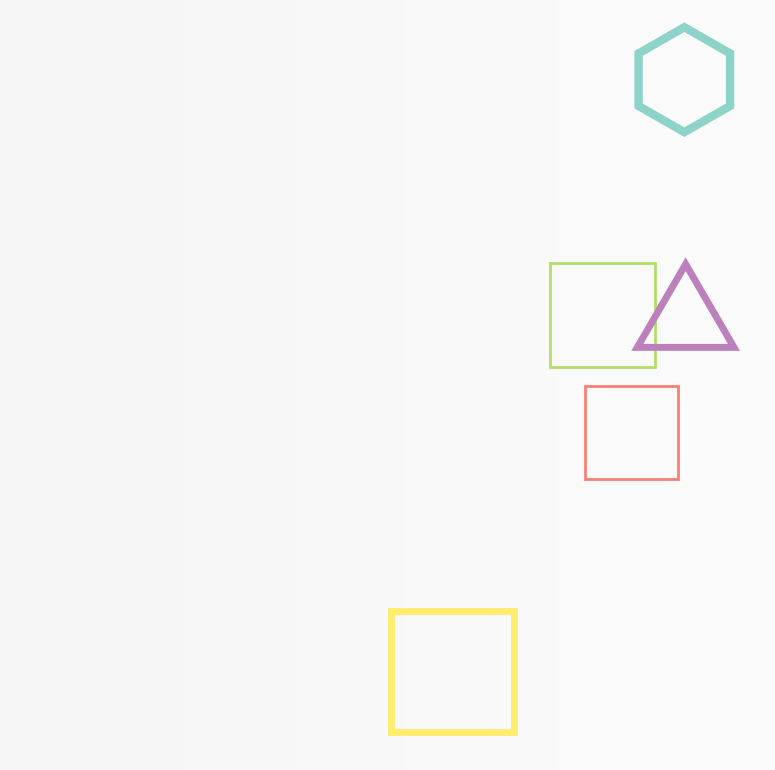[{"shape": "hexagon", "thickness": 3, "radius": 0.34, "center": [0.883, 0.896]}, {"shape": "square", "thickness": 1, "radius": 0.3, "center": [0.815, 0.438]}, {"shape": "square", "thickness": 1, "radius": 0.34, "center": [0.777, 0.591]}, {"shape": "triangle", "thickness": 2.5, "radius": 0.36, "center": [0.885, 0.585]}, {"shape": "square", "thickness": 2.5, "radius": 0.39, "center": [0.584, 0.128]}]